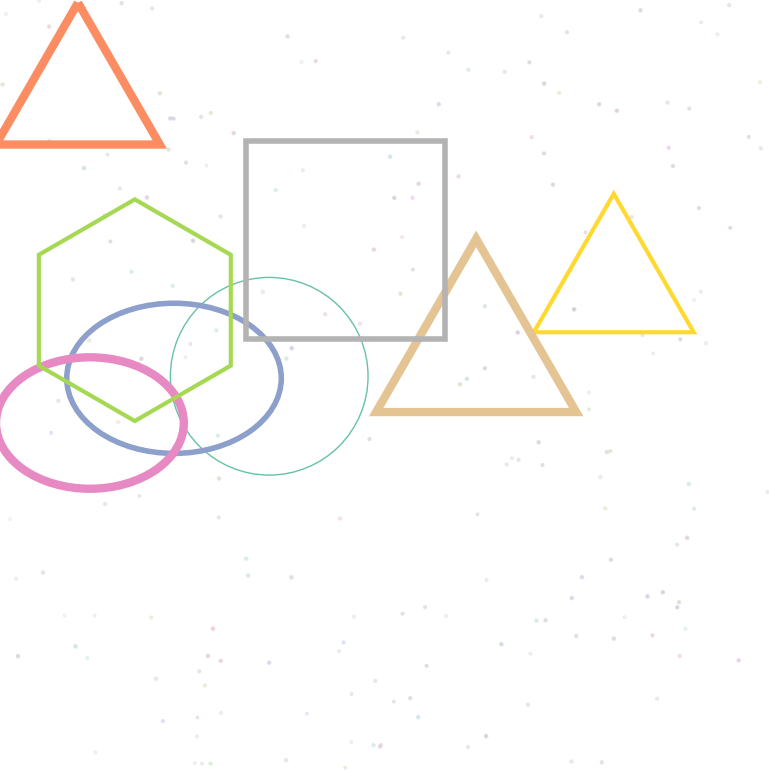[{"shape": "circle", "thickness": 0.5, "radius": 0.64, "center": [0.35, 0.511]}, {"shape": "triangle", "thickness": 3, "radius": 0.61, "center": [0.101, 0.874]}, {"shape": "oval", "thickness": 2, "radius": 0.7, "center": [0.226, 0.509]}, {"shape": "oval", "thickness": 3, "radius": 0.61, "center": [0.117, 0.451]}, {"shape": "hexagon", "thickness": 1.5, "radius": 0.72, "center": [0.175, 0.597]}, {"shape": "triangle", "thickness": 1.5, "radius": 0.6, "center": [0.797, 0.628]}, {"shape": "triangle", "thickness": 3, "radius": 0.75, "center": [0.618, 0.54]}, {"shape": "square", "thickness": 2, "radius": 0.64, "center": [0.449, 0.688]}]